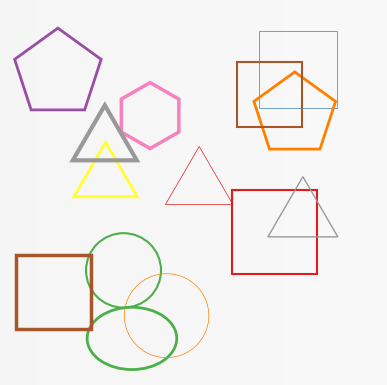[{"shape": "triangle", "thickness": 0.5, "radius": 0.5, "center": [0.514, 0.519]}, {"shape": "square", "thickness": 1.5, "radius": 0.55, "center": [0.708, 0.397]}, {"shape": "square", "thickness": 0.5, "radius": 0.5, "center": [0.769, 0.819]}, {"shape": "circle", "thickness": 1.5, "radius": 0.48, "center": [0.319, 0.298]}, {"shape": "oval", "thickness": 2, "radius": 0.58, "center": [0.341, 0.121]}, {"shape": "pentagon", "thickness": 2, "radius": 0.59, "center": [0.149, 0.81]}, {"shape": "circle", "thickness": 0.5, "radius": 0.55, "center": [0.43, 0.18]}, {"shape": "pentagon", "thickness": 2, "radius": 0.55, "center": [0.761, 0.702]}, {"shape": "triangle", "thickness": 2, "radius": 0.47, "center": [0.273, 0.536]}, {"shape": "square", "thickness": 1.5, "radius": 0.42, "center": [0.696, 0.754]}, {"shape": "square", "thickness": 2.5, "radius": 0.48, "center": [0.138, 0.243]}, {"shape": "hexagon", "thickness": 2.5, "radius": 0.43, "center": [0.387, 0.7]}, {"shape": "triangle", "thickness": 1, "radius": 0.52, "center": [0.782, 0.437]}, {"shape": "triangle", "thickness": 3, "radius": 0.48, "center": [0.27, 0.631]}]